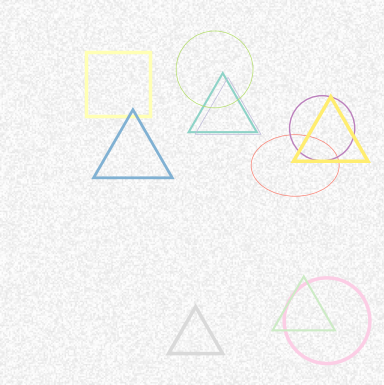[{"shape": "triangle", "thickness": 1.5, "radius": 0.51, "center": [0.579, 0.708]}, {"shape": "square", "thickness": 2.5, "radius": 0.42, "center": [0.306, 0.781]}, {"shape": "triangle", "thickness": 0.5, "radius": 0.49, "center": [0.592, 0.701]}, {"shape": "oval", "thickness": 0.5, "radius": 0.57, "center": [0.767, 0.57]}, {"shape": "triangle", "thickness": 2, "radius": 0.59, "center": [0.345, 0.597]}, {"shape": "circle", "thickness": 0.5, "radius": 0.5, "center": [0.557, 0.82]}, {"shape": "circle", "thickness": 2.5, "radius": 0.56, "center": [0.849, 0.167]}, {"shape": "triangle", "thickness": 2.5, "radius": 0.41, "center": [0.508, 0.122]}, {"shape": "circle", "thickness": 1, "radius": 0.42, "center": [0.837, 0.667]}, {"shape": "triangle", "thickness": 1.5, "radius": 0.47, "center": [0.789, 0.189]}, {"shape": "triangle", "thickness": 2.5, "radius": 0.56, "center": [0.859, 0.637]}]